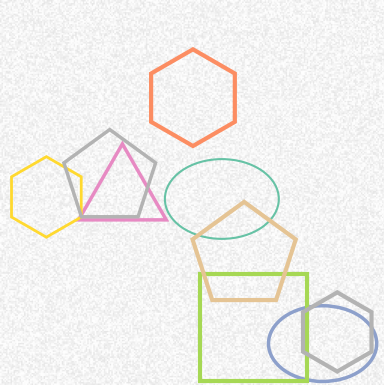[{"shape": "oval", "thickness": 1.5, "radius": 0.74, "center": [0.576, 0.483]}, {"shape": "hexagon", "thickness": 3, "radius": 0.63, "center": [0.501, 0.746]}, {"shape": "oval", "thickness": 2.5, "radius": 0.7, "center": [0.838, 0.108]}, {"shape": "triangle", "thickness": 2.5, "radius": 0.66, "center": [0.318, 0.495]}, {"shape": "square", "thickness": 3, "radius": 0.69, "center": [0.659, 0.15]}, {"shape": "hexagon", "thickness": 2, "radius": 0.52, "center": [0.12, 0.489]}, {"shape": "pentagon", "thickness": 3, "radius": 0.7, "center": [0.634, 0.335]}, {"shape": "pentagon", "thickness": 2.5, "radius": 0.63, "center": [0.285, 0.538]}, {"shape": "hexagon", "thickness": 3, "radius": 0.51, "center": [0.876, 0.138]}]